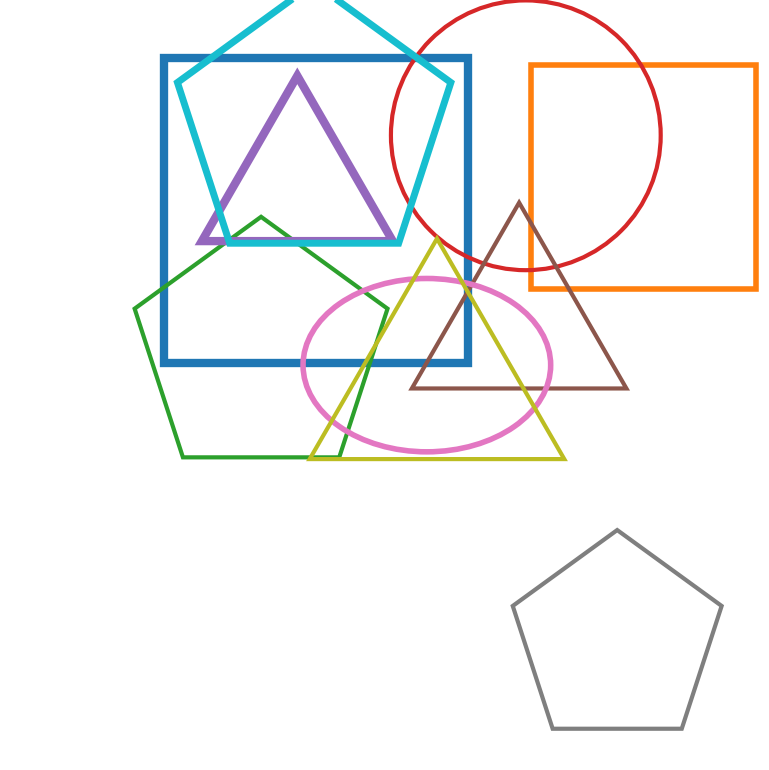[{"shape": "square", "thickness": 3, "radius": 0.99, "center": [0.41, 0.727]}, {"shape": "square", "thickness": 2, "radius": 0.73, "center": [0.836, 0.77]}, {"shape": "pentagon", "thickness": 1.5, "radius": 0.86, "center": [0.339, 0.546]}, {"shape": "circle", "thickness": 1.5, "radius": 0.88, "center": [0.683, 0.824]}, {"shape": "triangle", "thickness": 3, "radius": 0.72, "center": [0.386, 0.758]}, {"shape": "triangle", "thickness": 1.5, "radius": 0.8, "center": [0.674, 0.576]}, {"shape": "oval", "thickness": 2, "radius": 0.8, "center": [0.554, 0.526]}, {"shape": "pentagon", "thickness": 1.5, "radius": 0.71, "center": [0.802, 0.169]}, {"shape": "triangle", "thickness": 1.5, "radius": 0.95, "center": [0.568, 0.499]}, {"shape": "pentagon", "thickness": 2.5, "radius": 0.93, "center": [0.408, 0.835]}]